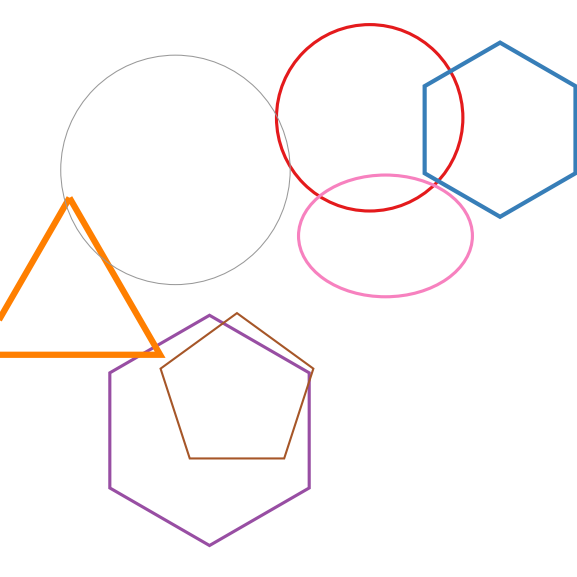[{"shape": "circle", "thickness": 1.5, "radius": 0.81, "center": [0.64, 0.795]}, {"shape": "hexagon", "thickness": 2, "radius": 0.75, "center": [0.866, 0.775]}, {"shape": "hexagon", "thickness": 1.5, "radius": 1.0, "center": [0.363, 0.254]}, {"shape": "triangle", "thickness": 3, "radius": 0.91, "center": [0.12, 0.475]}, {"shape": "pentagon", "thickness": 1, "radius": 0.7, "center": [0.41, 0.318]}, {"shape": "oval", "thickness": 1.5, "radius": 0.75, "center": [0.667, 0.591]}, {"shape": "circle", "thickness": 0.5, "radius": 0.99, "center": [0.304, 0.705]}]